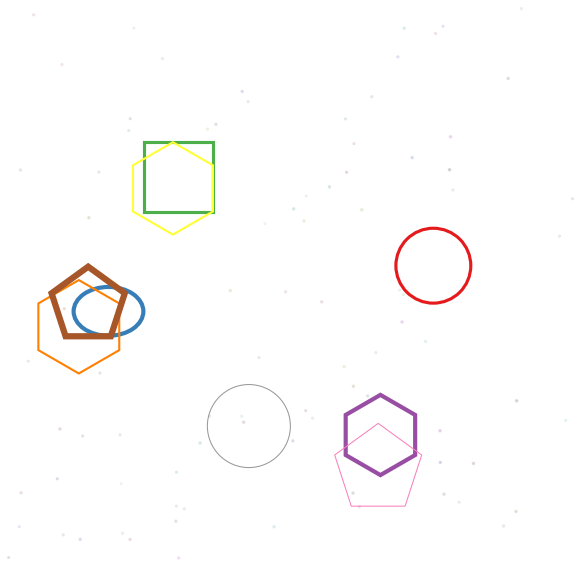[{"shape": "circle", "thickness": 1.5, "radius": 0.32, "center": [0.75, 0.539]}, {"shape": "oval", "thickness": 2, "radius": 0.3, "center": [0.188, 0.46]}, {"shape": "square", "thickness": 1.5, "radius": 0.3, "center": [0.309, 0.693]}, {"shape": "hexagon", "thickness": 2, "radius": 0.35, "center": [0.659, 0.246]}, {"shape": "hexagon", "thickness": 1, "radius": 0.4, "center": [0.136, 0.433]}, {"shape": "hexagon", "thickness": 1, "radius": 0.4, "center": [0.299, 0.673]}, {"shape": "pentagon", "thickness": 3, "radius": 0.33, "center": [0.153, 0.471]}, {"shape": "pentagon", "thickness": 0.5, "radius": 0.4, "center": [0.655, 0.187]}, {"shape": "circle", "thickness": 0.5, "radius": 0.36, "center": [0.431, 0.261]}]